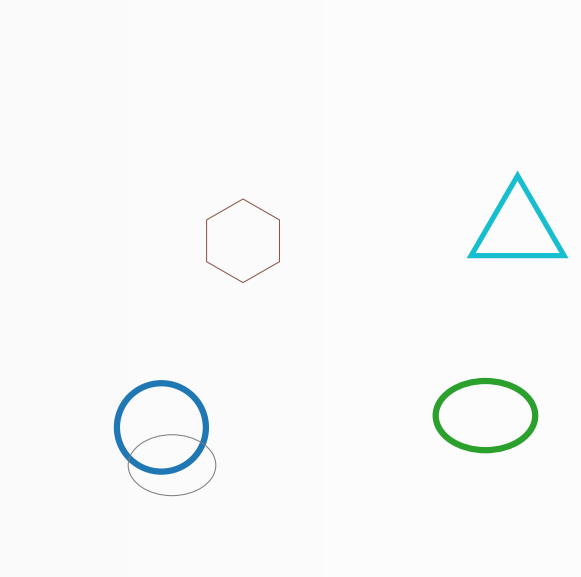[{"shape": "circle", "thickness": 3, "radius": 0.38, "center": [0.278, 0.259]}, {"shape": "oval", "thickness": 3, "radius": 0.43, "center": [0.835, 0.279]}, {"shape": "hexagon", "thickness": 0.5, "radius": 0.36, "center": [0.418, 0.582]}, {"shape": "oval", "thickness": 0.5, "radius": 0.38, "center": [0.296, 0.194]}, {"shape": "triangle", "thickness": 2.5, "radius": 0.46, "center": [0.89, 0.603]}]